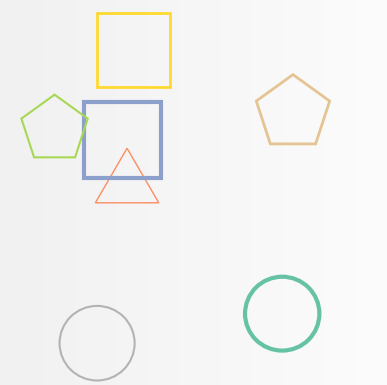[{"shape": "circle", "thickness": 3, "radius": 0.48, "center": [0.728, 0.185]}, {"shape": "triangle", "thickness": 1, "radius": 0.47, "center": [0.328, 0.52]}, {"shape": "square", "thickness": 3, "radius": 0.49, "center": [0.316, 0.637]}, {"shape": "pentagon", "thickness": 1.5, "radius": 0.45, "center": [0.141, 0.664]}, {"shape": "square", "thickness": 2, "radius": 0.48, "center": [0.344, 0.87]}, {"shape": "pentagon", "thickness": 2, "radius": 0.5, "center": [0.756, 0.707]}, {"shape": "circle", "thickness": 1.5, "radius": 0.48, "center": [0.251, 0.109]}]